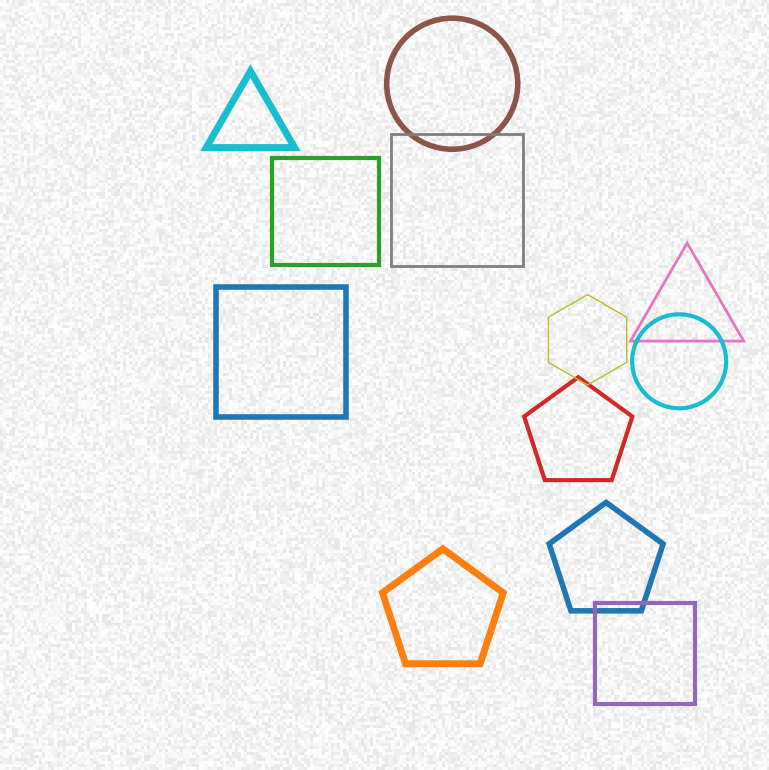[{"shape": "pentagon", "thickness": 2, "radius": 0.39, "center": [0.787, 0.27]}, {"shape": "square", "thickness": 2, "radius": 0.42, "center": [0.365, 0.543]}, {"shape": "pentagon", "thickness": 2.5, "radius": 0.41, "center": [0.575, 0.205]}, {"shape": "square", "thickness": 1.5, "radius": 0.35, "center": [0.423, 0.725]}, {"shape": "pentagon", "thickness": 1.5, "radius": 0.37, "center": [0.751, 0.436]}, {"shape": "square", "thickness": 1.5, "radius": 0.33, "center": [0.838, 0.152]}, {"shape": "circle", "thickness": 2, "radius": 0.43, "center": [0.587, 0.891]}, {"shape": "triangle", "thickness": 1, "radius": 0.42, "center": [0.892, 0.599]}, {"shape": "square", "thickness": 1, "radius": 0.43, "center": [0.593, 0.74]}, {"shape": "hexagon", "thickness": 0.5, "radius": 0.29, "center": [0.763, 0.559]}, {"shape": "circle", "thickness": 1.5, "radius": 0.31, "center": [0.882, 0.531]}, {"shape": "triangle", "thickness": 2.5, "radius": 0.33, "center": [0.325, 0.841]}]